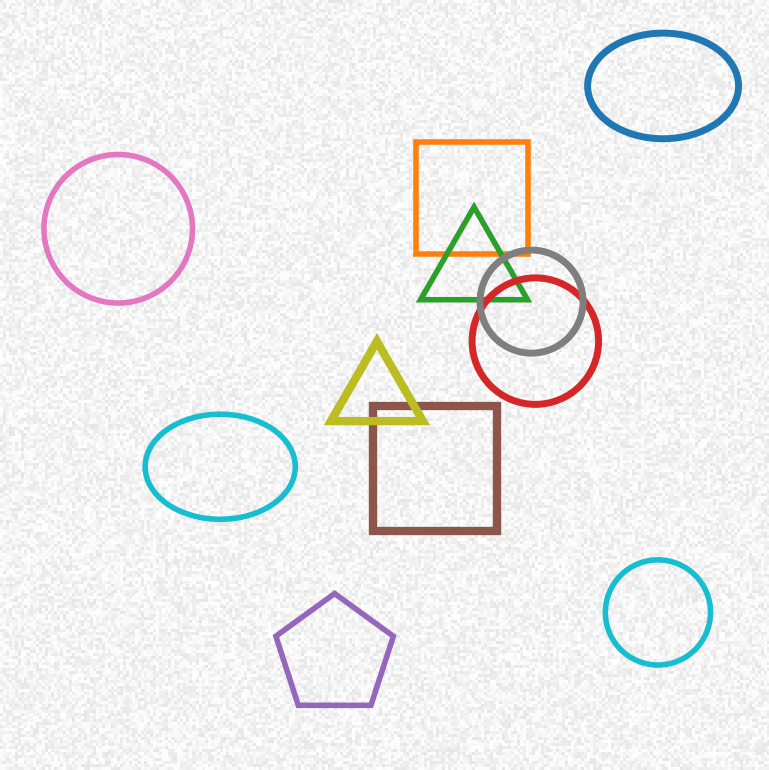[{"shape": "oval", "thickness": 2.5, "radius": 0.49, "center": [0.861, 0.888]}, {"shape": "square", "thickness": 2, "radius": 0.36, "center": [0.613, 0.743]}, {"shape": "triangle", "thickness": 2, "radius": 0.4, "center": [0.616, 0.651]}, {"shape": "circle", "thickness": 2.5, "radius": 0.41, "center": [0.695, 0.557]}, {"shape": "pentagon", "thickness": 2, "radius": 0.4, "center": [0.435, 0.149]}, {"shape": "square", "thickness": 3, "radius": 0.41, "center": [0.565, 0.392]}, {"shape": "circle", "thickness": 2, "radius": 0.48, "center": [0.154, 0.703]}, {"shape": "circle", "thickness": 2.5, "radius": 0.33, "center": [0.69, 0.608]}, {"shape": "triangle", "thickness": 3, "radius": 0.35, "center": [0.489, 0.488]}, {"shape": "circle", "thickness": 2, "radius": 0.34, "center": [0.854, 0.205]}, {"shape": "oval", "thickness": 2, "radius": 0.49, "center": [0.286, 0.394]}]